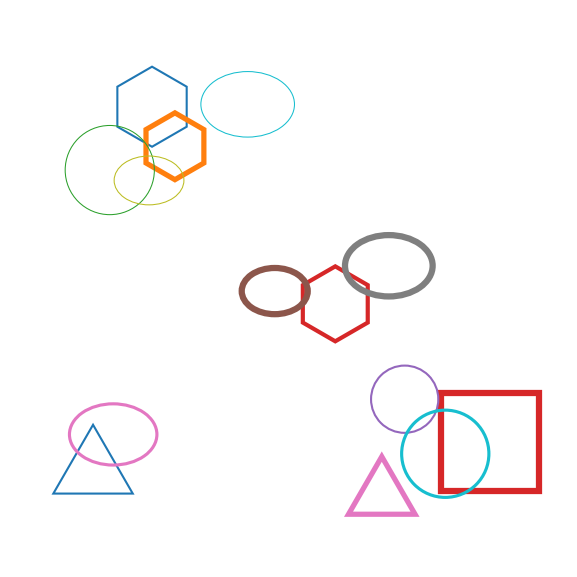[{"shape": "hexagon", "thickness": 1, "radius": 0.35, "center": [0.263, 0.814]}, {"shape": "triangle", "thickness": 1, "radius": 0.4, "center": [0.161, 0.184]}, {"shape": "hexagon", "thickness": 2.5, "radius": 0.29, "center": [0.303, 0.746]}, {"shape": "circle", "thickness": 0.5, "radius": 0.39, "center": [0.19, 0.705]}, {"shape": "hexagon", "thickness": 2, "radius": 0.32, "center": [0.581, 0.473]}, {"shape": "square", "thickness": 3, "radius": 0.42, "center": [0.848, 0.234]}, {"shape": "circle", "thickness": 1, "radius": 0.29, "center": [0.701, 0.308]}, {"shape": "oval", "thickness": 3, "radius": 0.29, "center": [0.476, 0.495]}, {"shape": "oval", "thickness": 1.5, "radius": 0.38, "center": [0.196, 0.247]}, {"shape": "triangle", "thickness": 2.5, "radius": 0.33, "center": [0.661, 0.142]}, {"shape": "oval", "thickness": 3, "radius": 0.38, "center": [0.673, 0.539]}, {"shape": "oval", "thickness": 0.5, "radius": 0.3, "center": [0.258, 0.687]}, {"shape": "circle", "thickness": 1.5, "radius": 0.38, "center": [0.771, 0.213]}, {"shape": "oval", "thickness": 0.5, "radius": 0.41, "center": [0.429, 0.818]}]